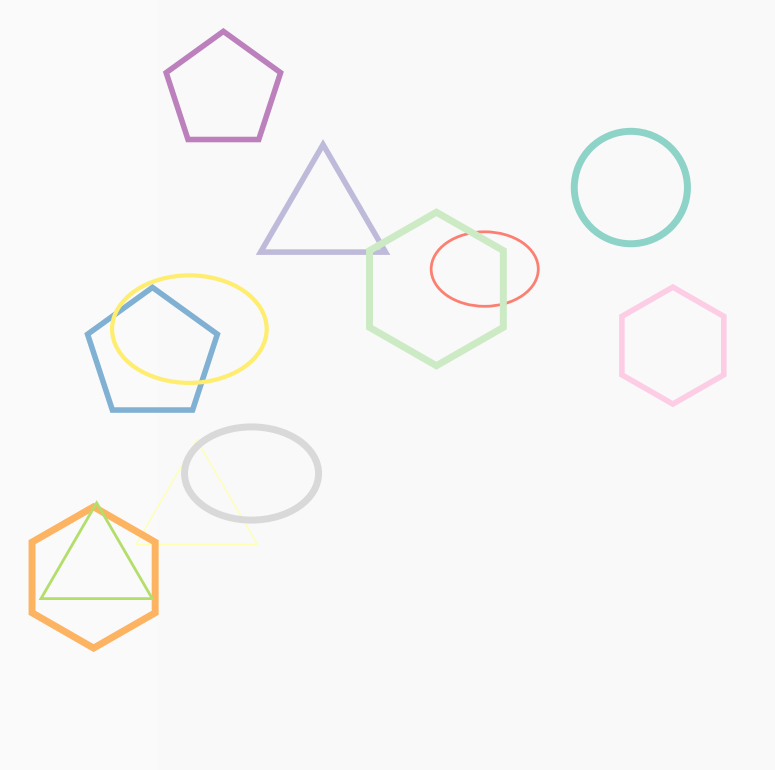[{"shape": "circle", "thickness": 2.5, "radius": 0.37, "center": [0.814, 0.756]}, {"shape": "triangle", "thickness": 0.5, "radius": 0.45, "center": [0.254, 0.338]}, {"shape": "triangle", "thickness": 2, "radius": 0.47, "center": [0.417, 0.719]}, {"shape": "oval", "thickness": 1, "radius": 0.35, "center": [0.625, 0.651]}, {"shape": "pentagon", "thickness": 2, "radius": 0.44, "center": [0.197, 0.539]}, {"shape": "hexagon", "thickness": 2.5, "radius": 0.46, "center": [0.121, 0.25]}, {"shape": "triangle", "thickness": 1, "radius": 0.41, "center": [0.125, 0.264]}, {"shape": "hexagon", "thickness": 2, "radius": 0.38, "center": [0.868, 0.551]}, {"shape": "oval", "thickness": 2.5, "radius": 0.43, "center": [0.325, 0.385]}, {"shape": "pentagon", "thickness": 2, "radius": 0.39, "center": [0.288, 0.882]}, {"shape": "hexagon", "thickness": 2.5, "radius": 0.5, "center": [0.563, 0.625]}, {"shape": "oval", "thickness": 1.5, "radius": 0.5, "center": [0.244, 0.573]}]